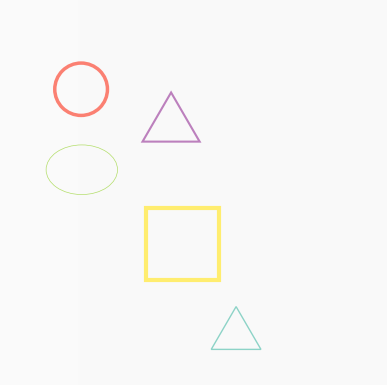[{"shape": "triangle", "thickness": 1, "radius": 0.37, "center": [0.609, 0.13]}, {"shape": "circle", "thickness": 2.5, "radius": 0.34, "center": [0.209, 0.768]}, {"shape": "oval", "thickness": 0.5, "radius": 0.46, "center": [0.211, 0.559]}, {"shape": "triangle", "thickness": 1.5, "radius": 0.43, "center": [0.442, 0.675]}, {"shape": "square", "thickness": 3, "radius": 0.47, "center": [0.472, 0.366]}]